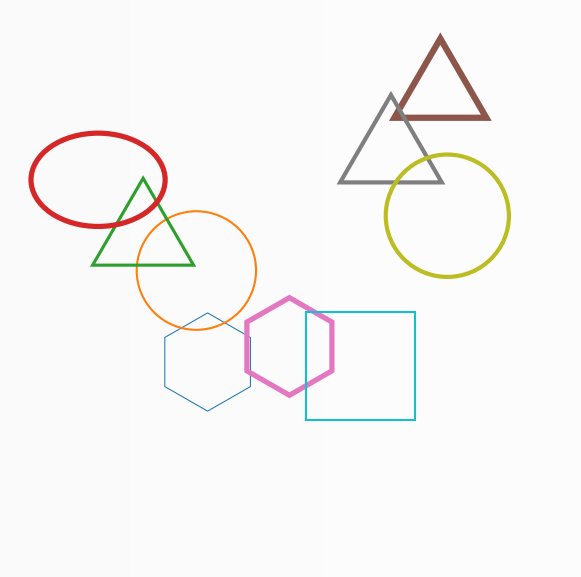[{"shape": "hexagon", "thickness": 0.5, "radius": 0.43, "center": [0.357, 0.372]}, {"shape": "circle", "thickness": 1, "radius": 0.51, "center": [0.338, 0.531]}, {"shape": "triangle", "thickness": 1.5, "radius": 0.5, "center": [0.246, 0.59]}, {"shape": "oval", "thickness": 2.5, "radius": 0.58, "center": [0.169, 0.688]}, {"shape": "triangle", "thickness": 3, "radius": 0.46, "center": [0.758, 0.841]}, {"shape": "hexagon", "thickness": 2.5, "radius": 0.42, "center": [0.498, 0.399]}, {"shape": "triangle", "thickness": 2, "radius": 0.5, "center": [0.673, 0.734]}, {"shape": "circle", "thickness": 2, "radius": 0.53, "center": [0.77, 0.626]}, {"shape": "square", "thickness": 1, "radius": 0.47, "center": [0.621, 0.366]}]